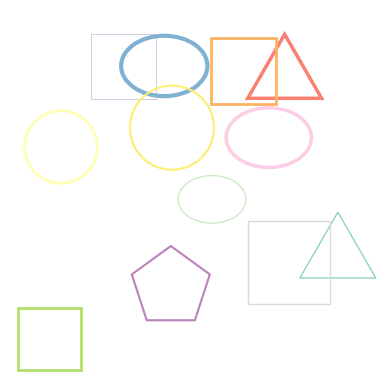[{"shape": "triangle", "thickness": 1, "radius": 0.57, "center": [0.878, 0.335]}, {"shape": "circle", "thickness": 2, "radius": 0.47, "center": [0.158, 0.618]}, {"shape": "square", "thickness": 0.5, "radius": 0.42, "center": [0.321, 0.828]}, {"shape": "triangle", "thickness": 2.5, "radius": 0.55, "center": [0.739, 0.8]}, {"shape": "oval", "thickness": 3, "radius": 0.56, "center": [0.427, 0.829]}, {"shape": "square", "thickness": 2, "radius": 0.43, "center": [0.632, 0.815]}, {"shape": "square", "thickness": 2, "radius": 0.41, "center": [0.129, 0.119]}, {"shape": "oval", "thickness": 2.5, "radius": 0.55, "center": [0.698, 0.643]}, {"shape": "square", "thickness": 1, "radius": 0.54, "center": [0.75, 0.318]}, {"shape": "pentagon", "thickness": 1.5, "radius": 0.53, "center": [0.444, 0.254]}, {"shape": "oval", "thickness": 1, "radius": 0.44, "center": [0.551, 0.482]}, {"shape": "circle", "thickness": 1.5, "radius": 0.55, "center": [0.447, 0.668]}]